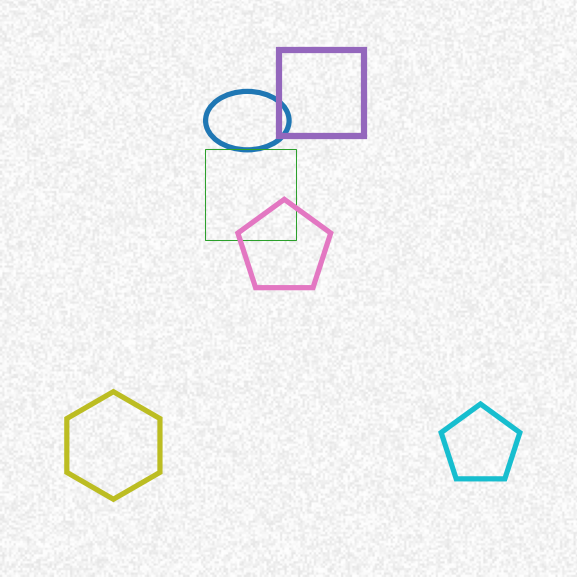[{"shape": "oval", "thickness": 2.5, "radius": 0.36, "center": [0.428, 0.79]}, {"shape": "square", "thickness": 0.5, "radius": 0.39, "center": [0.434, 0.662]}, {"shape": "square", "thickness": 3, "radius": 0.37, "center": [0.557, 0.838]}, {"shape": "pentagon", "thickness": 2.5, "radius": 0.42, "center": [0.492, 0.569]}, {"shape": "hexagon", "thickness": 2.5, "radius": 0.47, "center": [0.196, 0.228]}, {"shape": "pentagon", "thickness": 2.5, "radius": 0.36, "center": [0.832, 0.228]}]